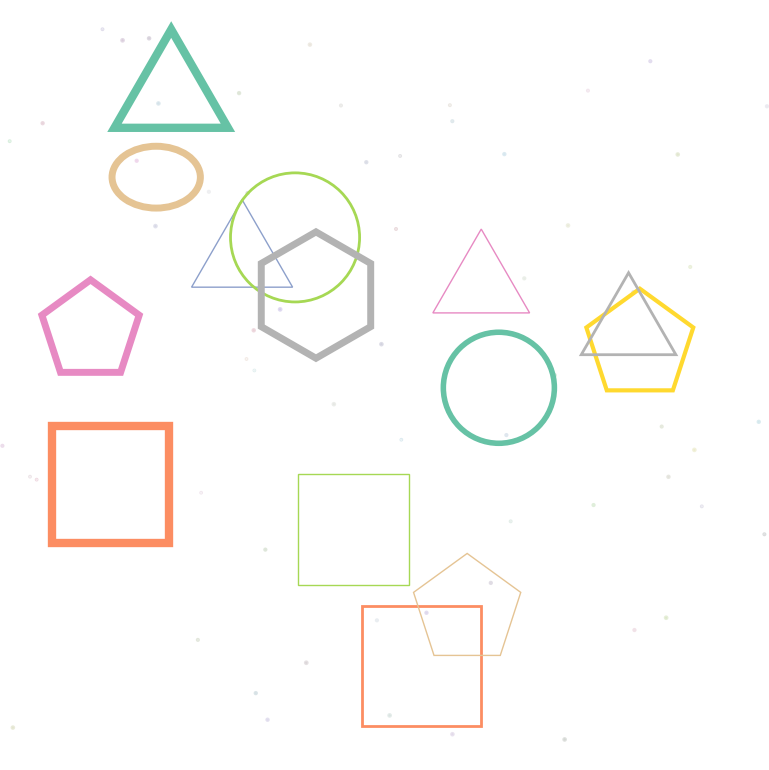[{"shape": "circle", "thickness": 2, "radius": 0.36, "center": [0.648, 0.496]}, {"shape": "triangle", "thickness": 3, "radius": 0.43, "center": [0.222, 0.877]}, {"shape": "square", "thickness": 1, "radius": 0.39, "center": [0.547, 0.135]}, {"shape": "square", "thickness": 3, "radius": 0.38, "center": [0.144, 0.371]}, {"shape": "triangle", "thickness": 0.5, "radius": 0.38, "center": [0.314, 0.665]}, {"shape": "triangle", "thickness": 0.5, "radius": 0.36, "center": [0.625, 0.63]}, {"shape": "pentagon", "thickness": 2.5, "radius": 0.33, "center": [0.118, 0.57]}, {"shape": "square", "thickness": 0.5, "radius": 0.36, "center": [0.459, 0.312]}, {"shape": "circle", "thickness": 1, "radius": 0.42, "center": [0.383, 0.692]}, {"shape": "pentagon", "thickness": 1.5, "radius": 0.37, "center": [0.831, 0.552]}, {"shape": "oval", "thickness": 2.5, "radius": 0.29, "center": [0.203, 0.77]}, {"shape": "pentagon", "thickness": 0.5, "radius": 0.37, "center": [0.607, 0.208]}, {"shape": "triangle", "thickness": 1, "radius": 0.35, "center": [0.816, 0.575]}, {"shape": "hexagon", "thickness": 2.5, "radius": 0.41, "center": [0.41, 0.617]}]